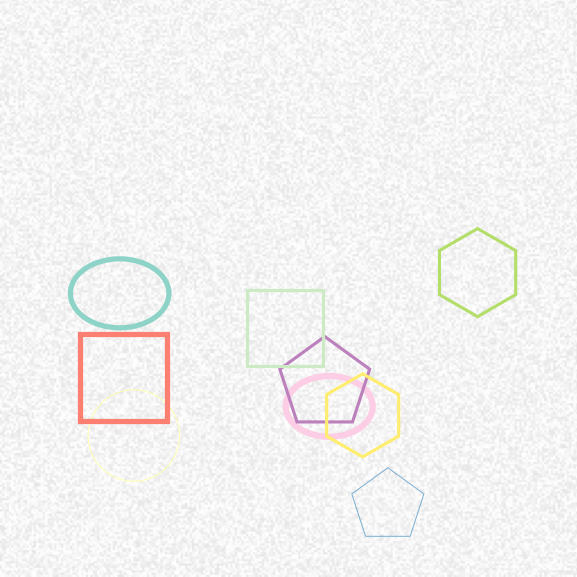[{"shape": "oval", "thickness": 2.5, "radius": 0.43, "center": [0.207, 0.491]}, {"shape": "circle", "thickness": 0.5, "radius": 0.4, "center": [0.232, 0.245]}, {"shape": "square", "thickness": 2.5, "radius": 0.38, "center": [0.214, 0.346]}, {"shape": "pentagon", "thickness": 0.5, "radius": 0.33, "center": [0.672, 0.124]}, {"shape": "hexagon", "thickness": 1.5, "radius": 0.38, "center": [0.827, 0.527]}, {"shape": "oval", "thickness": 3, "radius": 0.38, "center": [0.57, 0.295]}, {"shape": "pentagon", "thickness": 1.5, "radius": 0.41, "center": [0.562, 0.335]}, {"shape": "square", "thickness": 1.5, "radius": 0.33, "center": [0.493, 0.432]}, {"shape": "hexagon", "thickness": 1.5, "radius": 0.36, "center": [0.628, 0.28]}]